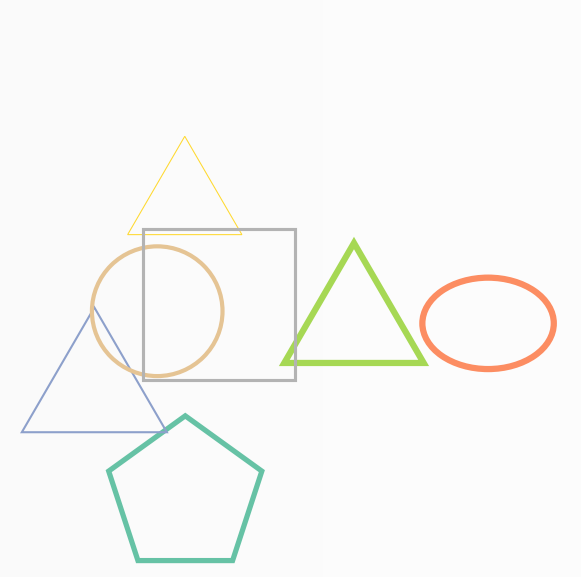[{"shape": "pentagon", "thickness": 2.5, "radius": 0.69, "center": [0.319, 0.141]}, {"shape": "oval", "thickness": 3, "radius": 0.57, "center": [0.84, 0.439]}, {"shape": "triangle", "thickness": 1, "radius": 0.72, "center": [0.162, 0.323]}, {"shape": "triangle", "thickness": 3, "radius": 0.69, "center": [0.609, 0.44]}, {"shape": "triangle", "thickness": 0.5, "radius": 0.57, "center": [0.318, 0.65]}, {"shape": "circle", "thickness": 2, "radius": 0.56, "center": [0.27, 0.46]}, {"shape": "square", "thickness": 1.5, "radius": 0.65, "center": [0.377, 0.471]}]